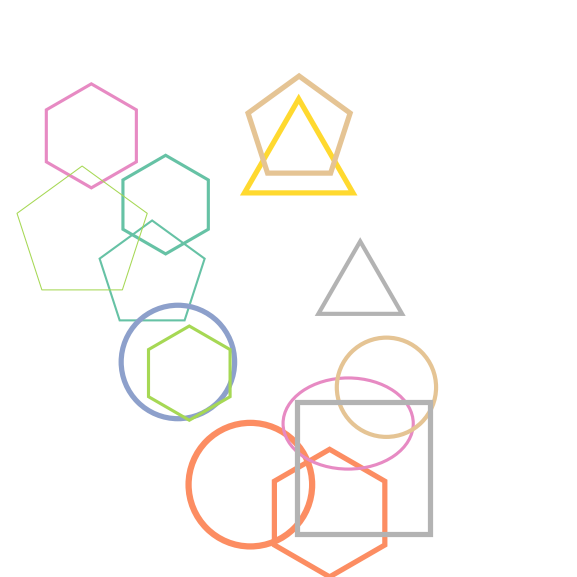[{"shape": "hexagon", "thickness": 1.5, "radius": 0.43, "center": [0.287, 0.645]}, {"shape": "pentagon", "thickness": 1, "radius": 0.48, "center": [0.263, 0.522]}, {"shape": "hexagon", "thickness": 2.5, "radius": 0.55, "center": [0.571, 0.111]}, {"shape": "circle", "thickness": 3, "radius": 0.53, "center": [0.434, 0.16]}, {"shape": "circle", "thickness": 2.5, "radius": 0.49, "center": [0.308, 0.372]}, {"shape": "oval", "thickness": 1.5, "radius": 0.56, "center": [0.603, 0.266]}, {"shape": "hexagon", "thickness": 1.5, "radius": 0.45, "center": [0.158, 0.764]}, {"shape": "hexagon", "thickness": 1.5, "radius": 0.41, "center": [0.328, 0.353]}, {"shape": "pentagon", "thickness": 0.5, "radius": 0.59, "center": [0.142, 0.593]}, {"shape": "triangle", "thickness": 2.5, "radius": 0.54, "center": [0.517, 0.719]}, {"shape": "circle", "thickness": 2, "radius": 0.43, "center": [0.669, 0.329]}, {"shape": "pentagon", "thickness": 2.5, "radius": 0.46, "center": [0.518, 0.775]}, {"shape": "square", "thickness": 2.5, "radius": 0.57, "center": [0.629, 0.189]}, {"shape": "triangle", "thickness": 2, "radius": 0.42, "center": [0.624, 0.498]}]